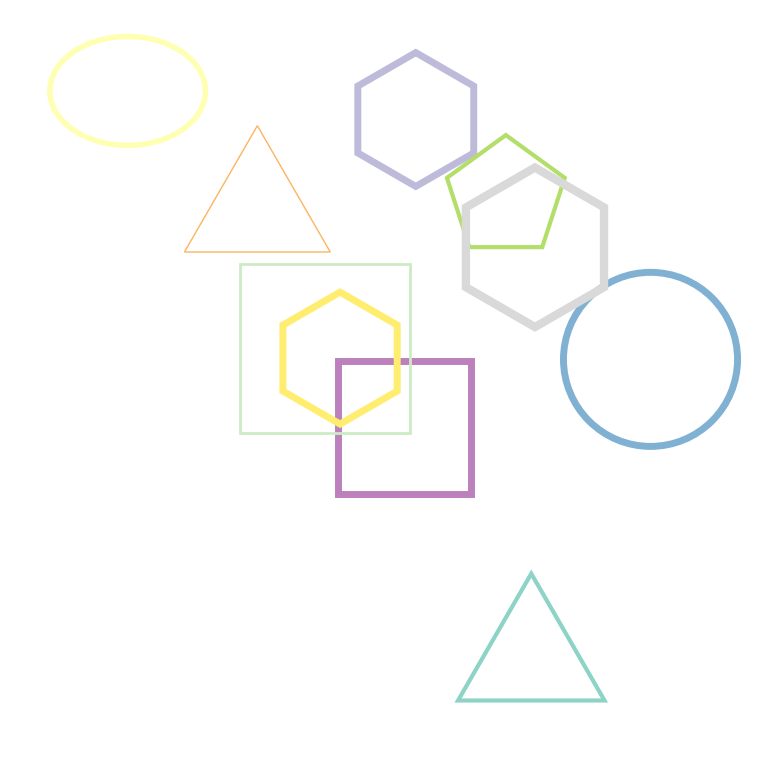[{"shape": "triangle", "thickness": 1.5, "radius": 0.55, "center": [0.69, 0.145]}, {"shape": "oval", "thickness": 2, "radius": 0.51, "center": [0.166, 0.882]}, {"shape": "hexagon", "thickness": 2.5, "radius": 0.43, "center": [0.54, 0.845]}, {"shape": "circle", "thickness": 2.5, "radius": 0.57, "center": [0.845, 0.533]}, {"shape": "triangle", "thickness": 0.5, "radius": 0.55, "center": [0.334, 0.727]}, {"shape": "pentagon", "thickness": 1.5, "radius": 0.4, "center": [0.657, 0.744]}, {"shape": "hexagon", "thickness": 3, "radius": 0.52, "center": [0.695, 0.679]}, {"shape": "square", "thickness": 2.5, "radius": 0.43, "center": [0.525, 0.445]}, {"shape": "square", "thickness": 1, "radius": 0.55, "center": [0.422, 0.548]}, {"shape": "hexagon", "thickness": 2.5, "radius": 0.43, "center": [0.442, 0.535]}]